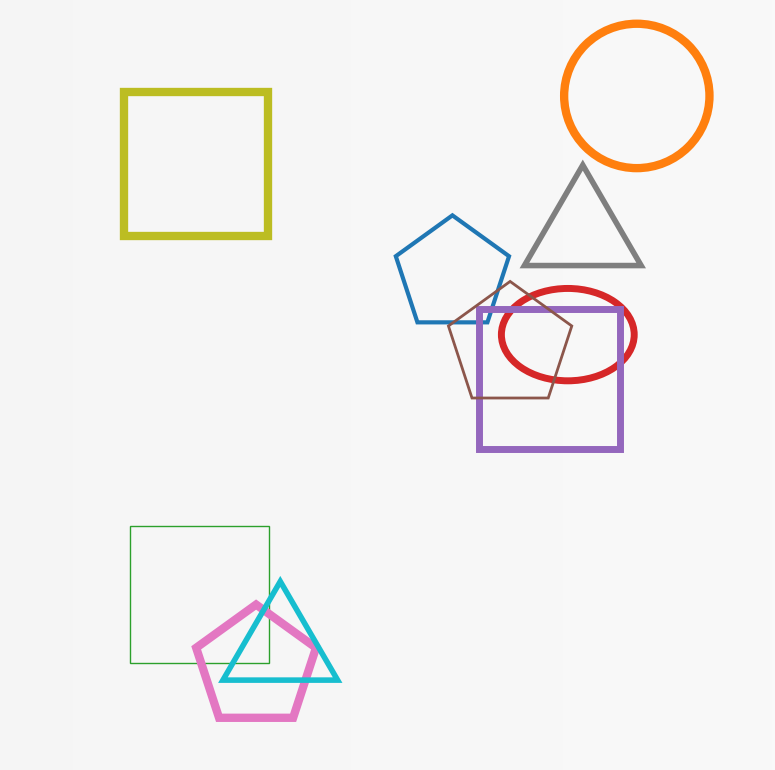[{"shape": "pentagon", "thickness": 1.5, "radius": 0.38, "center": [0.584, 0.644]}, {"shape": "circle", "thickness": 3, "radius": 0.47, "center": [0.822, 0.875]}, {"shape": "square", "thickness": 0.5, "radius": 0.45, "center": [0.257, 0.228]}, {"shape": "oval", "thickness": 2.5, "radius": 0.43, "center": [0.733, 0.565]}, {"shape": "square", "thickness": 2.5, "radius": 0.45, "center": [0.709, 0.508]}, {"shape": "pentagon", "thickness": 1, "radius": 0.42, "center": [0.658, 0.551]}, {"shape": "pentagon", "thickness": 3, "radius": 0.41, "center": [0.33, 0.134]}, {"shape": "triangle", "thickness": 2, "radius": 0.43, "center": [0.752, 0.699]}, {"shape": "square", "thickness": 3, "radius": 0.47, "center": [0.253, 0.787]}, {"shape": "triangle", "thickness": 2, "radius": 0.43, "center": [0.362, 0.159]}]